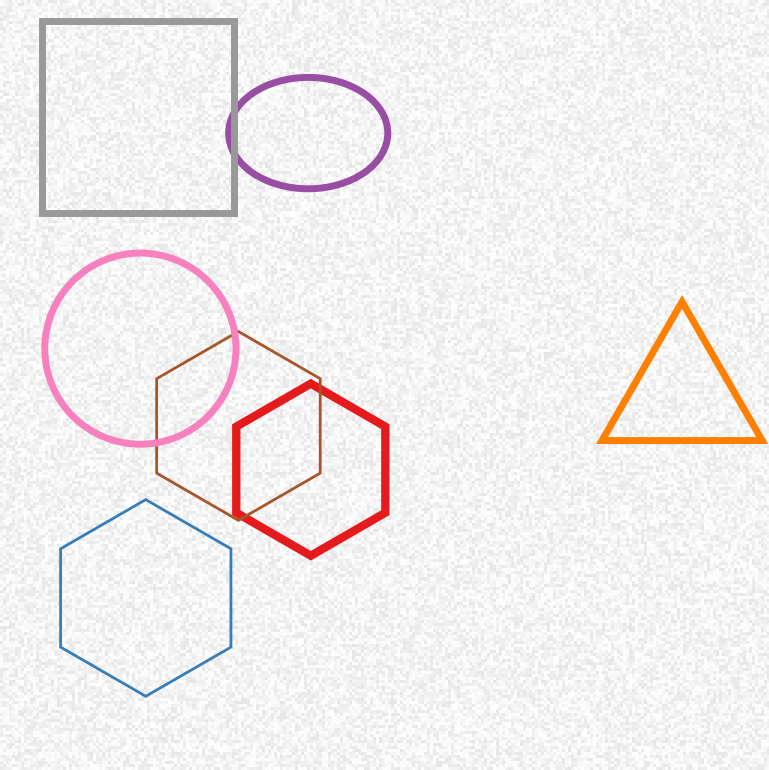[{"shape": "hexagon", "thickness": 3, "radius": 0.56, "center": [0.404, 0.39]}, {"shape": "hexagon", "thickness": 1, "radius": 0.64, "center": [0.189, 0.223]}, {"shape": "oval", "thickness": 2.5, "radius": 0.52, "center": [0.4, 0.827]}, {"shape": "triangle", "thickness": 2.5, "radius": 0.6, "center": [0.886, 0.488]}, {"shape": "hexagon", "thickness": 1, "radius": 0.61, "center": [0.31, 0.447]}, {"shape": "circle", "thickness": 2.5, "radius": 0.62, "center": [0.182, 0.547]}, {"shape": "square", "thickness": 2.5, "radius": 0.62, "center": [0.179, 0.848]}]